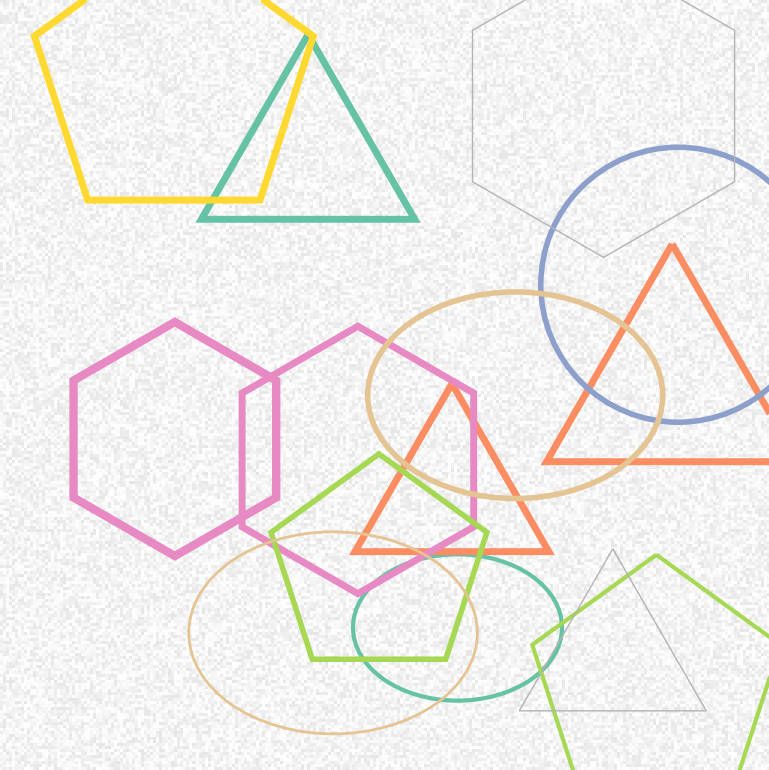[{"shape": "triangle", "thickness": 2.5, "radius": 0.8, "center": [0.4, 0.795]}, {"shape": "oval", "thickness": 1.5, "radius": 0.68, "center": [0.594, 0.185]}, {"shape": "triangle", "thickness": 2.5, "radius": 0.73, "center": [0.587, 0.356]}, {"shape": "triangle", "thickness": 2.5, "radius": 0.94, "center": [0.873, 0.495]}, {"shape": "circle", "thickness": 2, "radius": 0.89, "center": [0.881, 0.63]}, {"shape": "hexagon", "thickness": 3, "radius": 0.76, "center": [0.227, 0.43]}, {"shape": "hexagon", "thickness": 2.5, "radius": 0.87, "center": [0.465, 0.403]}, {"shape": "pentagon", "thickness": 2, "radius": 0.74, "center": [0.492, 0.263]}, {"shape": "pentagon", "thickness": 1.5, "radius": 0.85, "center": [0.852, 0.11]}, {"shape": "pentagon", "thickness": 2.5, "radius": 0.95, "center": [0.226, 0.894]}, {"shape": "oval", "thickness": 2, "radius": 0.96, "center": [0.669, 0.487]}, {"shape": "oval", "thickness": 1, "radius": 0.94, "center": [0.433, 0.178]}, {"shape": "hexagon", "thickness": 0.5, "radius": 0.98, "center": [0.784, 0.862]}, {"shape": "triangle", "thickness": 0.5, "radius": 0.7, "center": [0.796, 0.147]}]